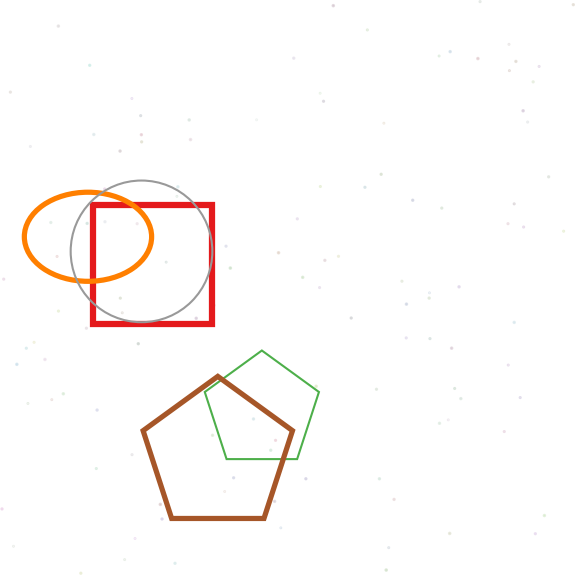[{"shape": "square", "thickness": 3, "radius": 0.51, "center": [0.265, 0.541]}, {"shape": "pentagon", "thickness": 1, "radius": 0.52, "center": [0.453, 0.288]}, {"shape": "oval", "thickness": 2.5, "radius": 0.55, "center": [0.152, 0.589]}, {"shape": "pentagon", "thickness": 2.5, "radius": 0.68, "center": [0.377, 0.211]}, {"shape": "circle", "thickness": 1, "radius": 0.61, "center": [0.245, 0.564]}]